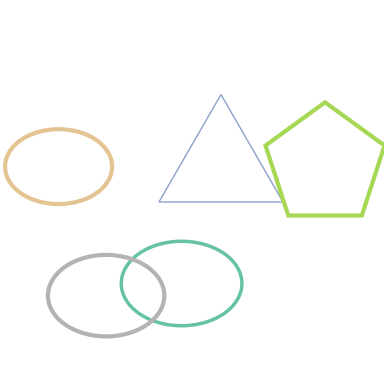[{"shape": "oval", "thickness": 2.5, "radius": 0.78, "center": [0.472, 0.264]}, {"shape": "triangle", "thickness": 1, "radius": 0.93, "center": [0.574, 0.568]}, {"shape": "pentagon", "thickness": 3, "radius": 0.81, "center": [0.844, 0.572]}, {"shape": "oval", "thickness": 3, "radius": 0.7, "center": [0.152, 0.567]}, {"shape": "oval", "thickness": 3, "radius": 0.76, "center": [0.276, 0.232]}]